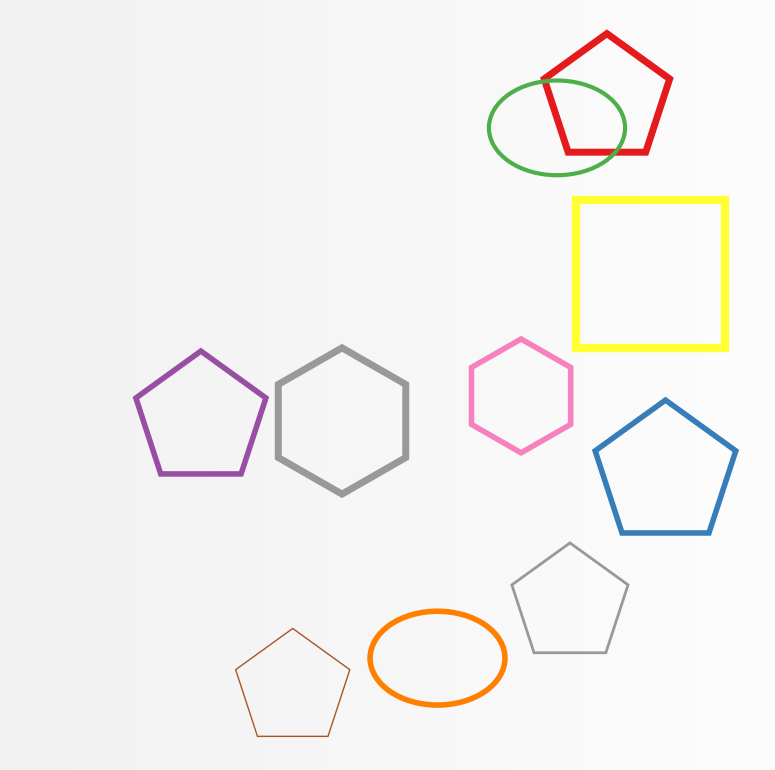[{"shape": "pentagon", "thickness": 2.5, "radius": 0.43, "center": [0.783, 0.871]}, {"shape": "pentagon", "thickness": 2, "radius": 0.48, "center": [0.859, 0.385]}, {"shape": "oval", "thickness": 1.5, "radius": 0.44, "center": [0.719, 0.834]}, {"shape": "pentagon", "thickness": 2, "radius": 0.44, "center": [0.259, 0.456]}, {"shape": "oval", "thickness": 2, "radius": 0.44, "center": [0.565, 0.145]}, {"shape": "square", "thickness": 3, "radius": 0.48, "center": [0.839, 0.644]}, {"shape": "pentagon", "thickness": 0.5, "radius": 0.39, "center": [0.378, 0.106]}, {"shape": "hexagon", "thickness": 2, "radius": 0.37, "center": [0.672, 0.486]}, {"shape": "hexagon", "thickness": 2.5, "radius": 0.47, "center": [0.441, 0.453]}, {"shape": "pentagon", "thickness": 1, "radius": 0.39, "center": [0.735, 0.216]}]